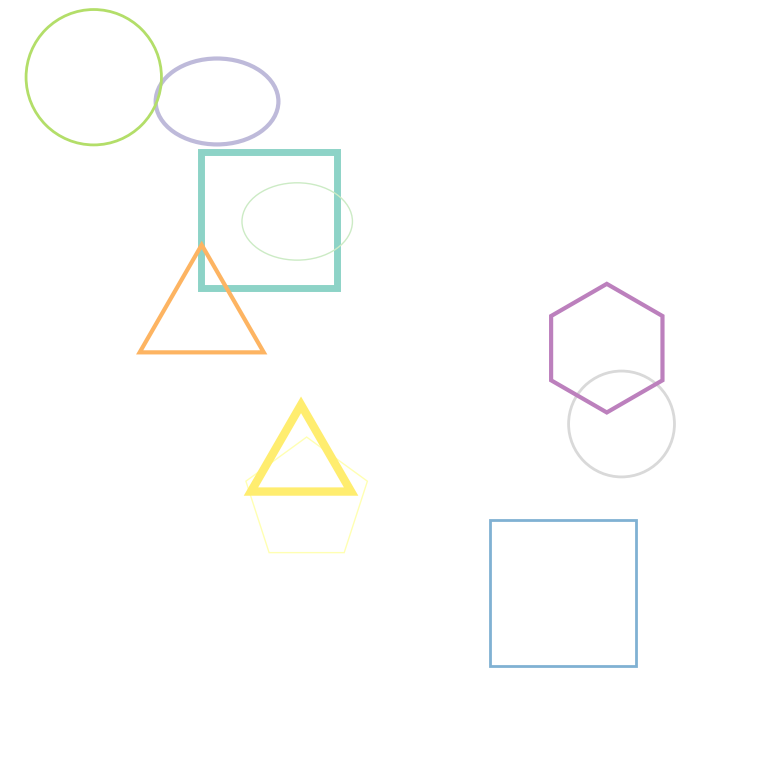[{"shape": "square", "thickness": 2.5, "radius": 0.44, "center": [0.349, 0.714]}, {"shape": "pentagon", "thickness": 0.5, "radius": 0.41, "center": [0.398, 0.349]}, {"shape": "oval", "thickness": 1.5, "radius": 0.4, "center": [0.282, 0.868]}, {"shape": "square", "thickness": 1, "radius": 0.47, "center": [0.731, 0.23]}, {"shape": "triangle", "thickness": 1.5, "radius": 0.47, "center": [0.262, 0.589]}, {"shape": "circle", "thickness": 1, "radius": 0.44, "center": [0.122, 0.9]}, {"shape": "circle", "thickness": 1, "radius": 0.34, "center": [0.807, 0.449]}, {"shape": "hexagon", "thickness": 1.5, "radius": 0.42, "center": [0.788, 0.548]}, {"shape": "oval", "thickness": 0.5, "radius": 0.36, "center": [0.386, 0.712]}, {"shape": "triangle", "thickness": 3, "radius": 0.38, "center": [0.391, 0.399]}]